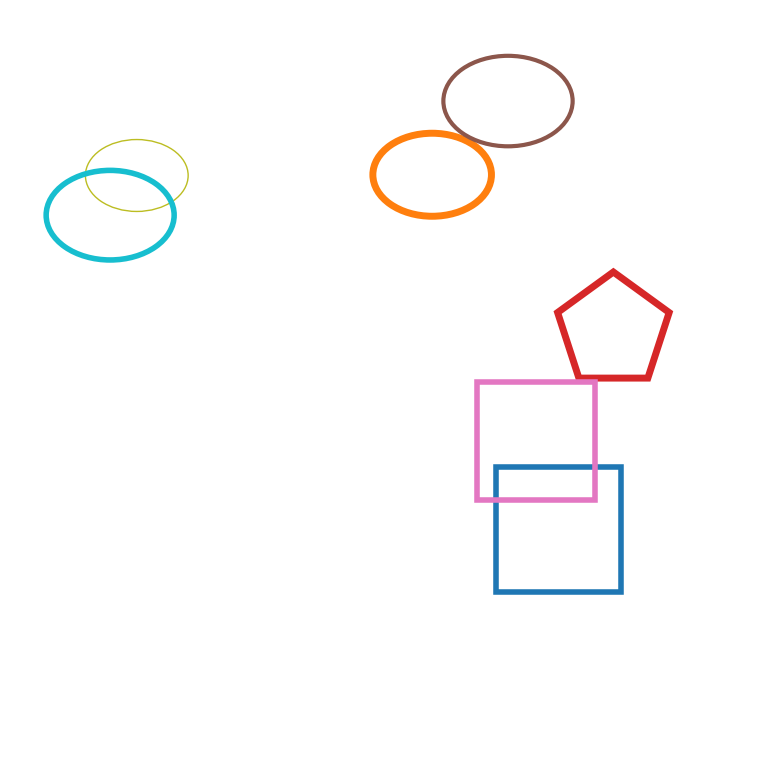[{"shape": "square", "thickness": 2, "radius": 0.4, "center": [0.726, 0.313]}, {"shape": "oval", "thickness": 2.5, "radius": 0.39, "center": [0.561, 0.773]}, {"shape": "pentagon", "thickness": 2.5, "radius": 0.38, "center": [0.797, 0.571]}, {"shape": "oval", "thickness": 1.5, "radius": 0.42, "center": [0.66, 0.869]}, {"shape": "square", "thickness": 2, "radius": 0.38, "center": [0.696, 0.427]}, {"shape": "oval", "thickness": 0.5, "radius": 0.33, "center": [0.178, 0.772]}, {"shape": "oval", "thickness": 2, "radius": 0.42, "center": [0.143, 0.721]}]